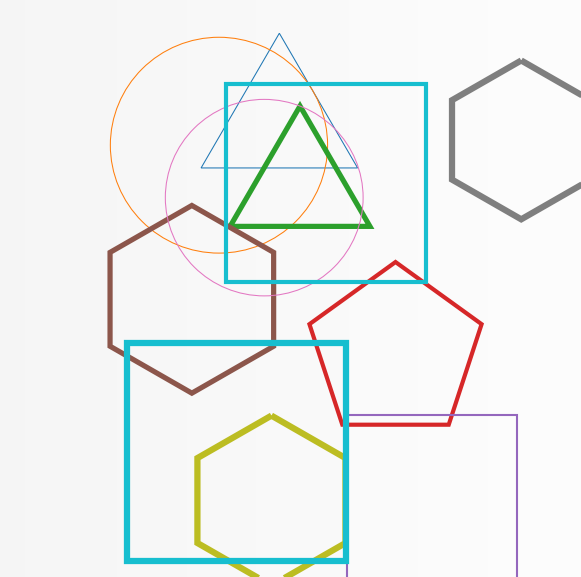[{"shape": "triangle", "thickness": 0.5, "radius": 0.78, "center": [0.481, 0.786]}, {"shape": "circle", "thickness": 0.5, "radius": 0.93, "center": [0.377, 0.748]}, {"shape": "triangle", "thickness": 2.5, "radius": 0.69, "center": [0.516, 0.677]}, {"shape": "pentagon", "thickness": 2, "radius": 0.78, "center": [0.68, 0.39]}, {"shape": "square", "thickness": 1, "radius": 0.73, "center": [0.743, 0.135]}, {"shape": "hexagon", "thickness": 2.5, "radius": 0.81, "center": [0.33, 0.481]}, {"shape": "circle", "thickness": 0.5, "radius": 0.85, "center": [0.455, 0.657]}, {"shape": "hexagon", "thickness": 3, "radius": 0.69, "center": [0.897, 0.757]}, {"shape": "hexagon", "thickness": 3, "radius": 0.74, "center": [0.467, 0.132]}, {"shape": "square", "thickness": 2, "radius": 0.86, "center": [0.56, 0.682]}, {"shape": "square", "thickness": 3, "radius": 0.94, "center": [0.407, 0.217]}]